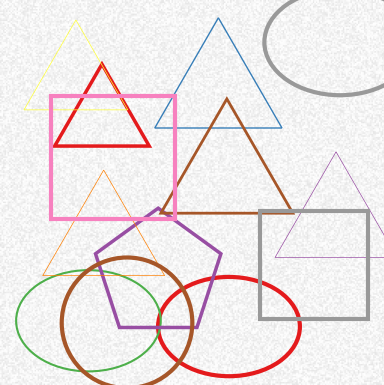[{"shape": "oval", "thickness": 3, "radius": 0.92, "center": [0.595, 0.152]}, {"shape": "triangle", "thickness": 2.5, "radius": 0.71, "center": [0.265, 0.692]}, {"shape": "triangle", "thickness": 1, "radius": 0.95, "center": [0.567, 0.763]}, {"shape": "oval", "thickness": 1.5, "radius": 0.94, "center": [0.23, 0.167]}, {"shape": "triangle", "thickness": 0.5, "radius": 0.91, "center": [0.873, 0.423]}, {"shape": "pentagon", "thickness": 2.5, "radius": 0.86, "center": [0.411, 0.288]}, {"shape": "triangle", "thickness": 0.5, "radius": 0.91, "center": [0.269, 0.375]}, {"shape": "triangle", "thickness": 0.5, "radius": 0.78, "center": [0.197, 0.792]}, {"shape": "circle", "thickness": 3, "radius": 0.85, "center": [0.33, 0.162]}, {"shape": "triangle", "thickness": 2, "radius": 0.99, "center": [0.589, 0.545]}, {"shape": "square", "thickness": 3, "radius": 0.8, "center": [0.294, 0.591]}, {"shape": "oval", "thickness": 3, "radius": 0.98, "center": [0.883, 0.89]}, {"shape": "square", "thickness": 3, "radius": 0.7, "center": [0.815, 0.311]}]